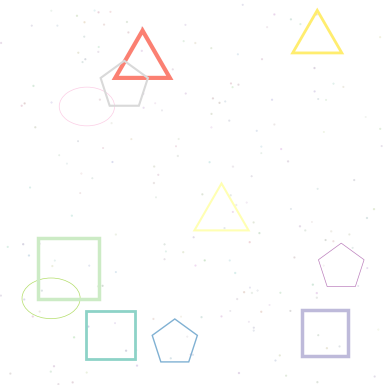[{"shape": "square", "thickness": 2, "radius": 0.32, "center": [0.286, 0.13]}, {"shape": "triangle", "thickness": 1.5, "radius": 0.41, "center": [0.575, 0.442]}, {"shape": "square", "thickness": 2.5, "radius": 0.3, "center": [0.845, 0.135]}, {"shape": "triangle", "thickness": 3, "radius": 0.41, "center": [0.37, 0.839]}, {"shape": "pentagon", "thickness": 1, "radius": 0.31, "center": [0.454, 0.11]}, {"shape": "oval", "thickness": 0.5, "radius": 0.38, "center": [0.133, 0.225]}, {"shape": "oval", "thickness": 0.5, "radius": 0.36, "center": [0.226, 0.723]}, {"shape": "pentagon", "thickness": 1.5, "radius": 0.32, "center": [0.323, 0.778]}, {"shape": "pentagon", "thickness": 0.5, "radius": 0.31, "center": [0.886, 0.306]}, {"shape": "square", "thickness": 2.5, "radius": 0.4, "center": [0.179, 0.302]}, {"shape": "triangle", "thickness": 2, "radius": 0.37, "center": [0.824, 0.899]}]